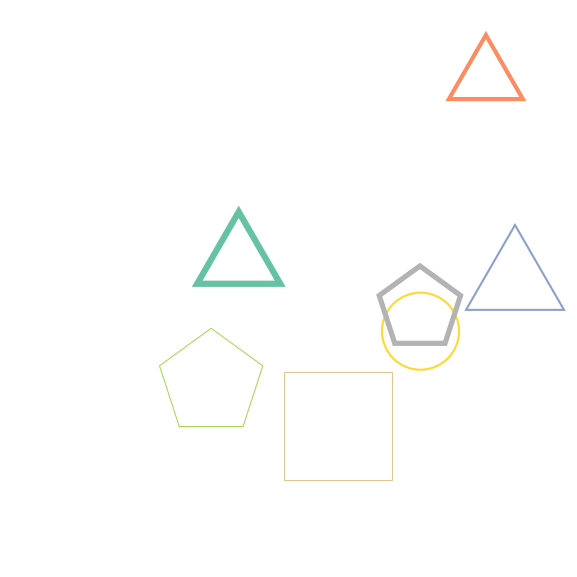[{"shape": "triangle", "thickness": 3, "radius": 0.42, "center": [0.413, 0.549]}, {"shape": "triangle", "thickness": 2, "radius": 0.37, "center": [0.841, 0.865]}, {"shape": "triangle", "thickness": 1, "radius": 0.49, "center": [0.892, 0.512]}, {"shape": "pentagon", "thickness": 0.5, "radius": 0.47, "center": [0.366, 0.337]}, {"shape": "circle", "thickness": 1, "radius": 0.33, "center": [0.728, 0.426]}, {"shape": "square", "thickness": 0.5, "radius": 0.47, "center": [0.586, 0.261]}, {"shape": "pentagon", "thickness": 2.5, "radius": 0.37, "center": [0.727, 0.465]}]